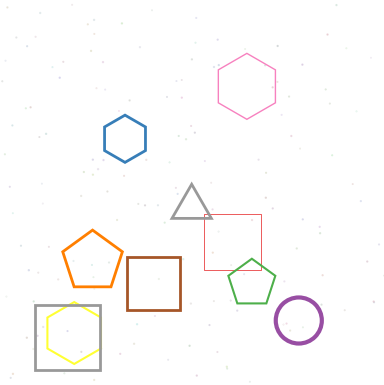[{"shape": "square", "thickness": 0.5, "radius": 0.37, "center": [0.604, 0.371]}, {"shape": "hexagon", "thickness": 2, "radius": 0.31, "center": [0.325, 0.64]}, {"shape": "pentagon", "thickness": 1.5, "radius": 0.32, "center": [0.654, 0.264]}, {"shape": "circle", "thickness": 3, "radius": 0.3, "center": [0.776, 0.168]}, {"shape": "pentagon", "thickness": 2, "radius": 0.41, "center": [0.24, 0.321]}, {"shape": "hexagon", "thickness": 1.5, "radius": 0.4, "center": [0.193, 0.135]}, {"shape": "square", "thickness": 2, "radius": 0.34, "center": [0.398, 0.263]}, {"shape": "hexagon", "thickness": 1, "radius": 0.43, "center": [0.641, 0.776]}, {"shape": "triangle", "thickness": 2, "radius": 0.3, "center": [0.498, 0.462]}, {"shape": "square", "thickness": 2, "radius": 0.42, "center": [0.174, 0.124]}]